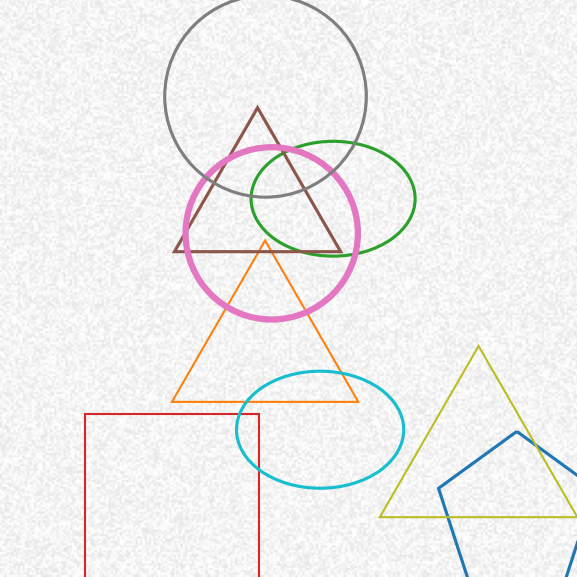[{"shape": "pentagon", "thickness": 1.5, "radius": 0.71, "center": [0.895, 0.11]}, {"shape": "triangle", "thickness": 1, "radius": 0.93, "center": [0.459, 0.396]}, {"shape": "oval", "thickness": 1.5, "radius": 0.71, "center": [0.577, 0.655]}, {"shape": "square", "thickness": 1, "radius": 0.75, "center": [0.298, 0.133]}, {"shape": "triangle", "thickness": 1.5, "radius": 0.83, "center": [0.446, 0.646]}, {"shape": "circle", "thickness": 3, "radius": 0.75, "center": [0.471, 0.595]}, {"shape": "circle", "thickness": 1.5, "radius": 0.87, "center": [0.46, 0.832]}, {"shape": "triangle", "thickness": 1, "radius": 0.99, "center": [0.829, 0.202]}, {"shape": "oval", "thickness": 1.5, "radius": 0.72, "center": [0.554, 0.255]}]